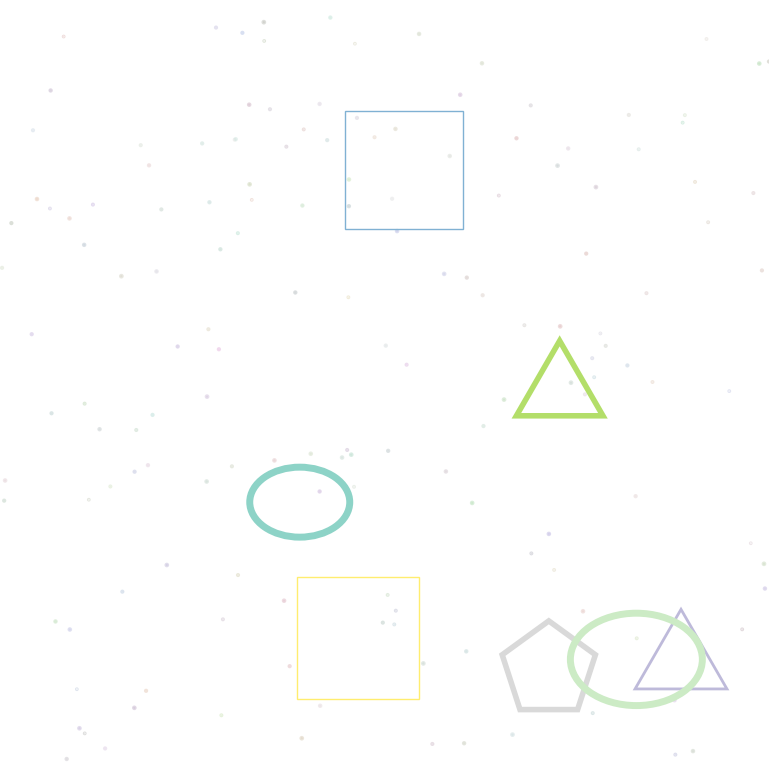[{"shape": "oval", "thickness": 2.5, "radius": 0.32, "center": [0.389, 0.348]}, {"shape": "triangle", "thickness": 1, "radius": 0.34, "center": [0.884, 0.14]}, {"shape": "square", "thickness": 0.5, "radius": 0.38, "center": [0.525, 0.779]}, {"shape": "triangle", "thickness": 2, "radius": 0.32, "center": [0.727, 0.492]}, {"shape": "pentagon", "thickness": 2, "radius": 0.32, "center": [0.713, 0.13]}, {"shape": "oval", "thickness": 2.5, "radius": 0.43, "center": [0.826, 0.144]}, {"shape": "square", "thickness": 0.5, "radius": 0.4, "center": [0.464, 0.171]}]